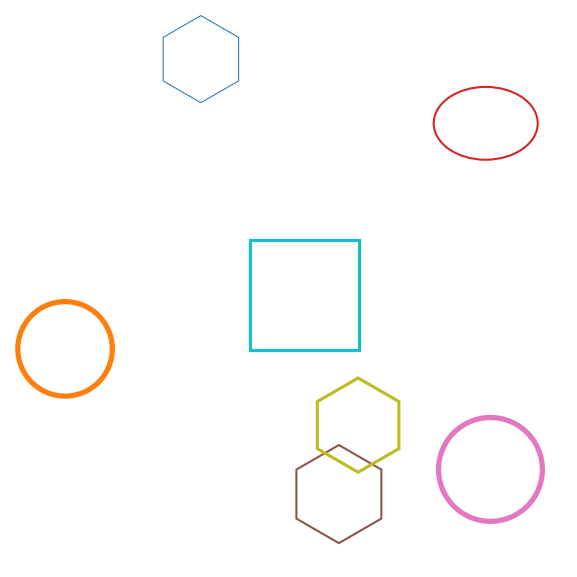[{"shape": "hexagon", "thickness": 0.5, "radius": 0.38, "center": [0.348, 0.897]}, {"shape": "circle", "thickness": 2.5, "radius": 0.41, "center": [0.113, 0.395]}, {"shape": "oval", "thickness": 1, "radius": 0.45, "center": [0.841, 0.786]}, {"shape": "hexagon", "thickness": 1, "radius": 0.42, "center": [0.587, 0.144]}, {"shape": "circle", "thickness": 2.5, "radius": 0.45, "center": [0.849, 0.186]}, {"shape": "hexagon", "thickness": 1.5, "radius": 0.41, "center": [0.62, 0.263]}, {"shape": "square", "thickness": 1.5, "radius": 0.48, "center": [0.527, 0.489]}]